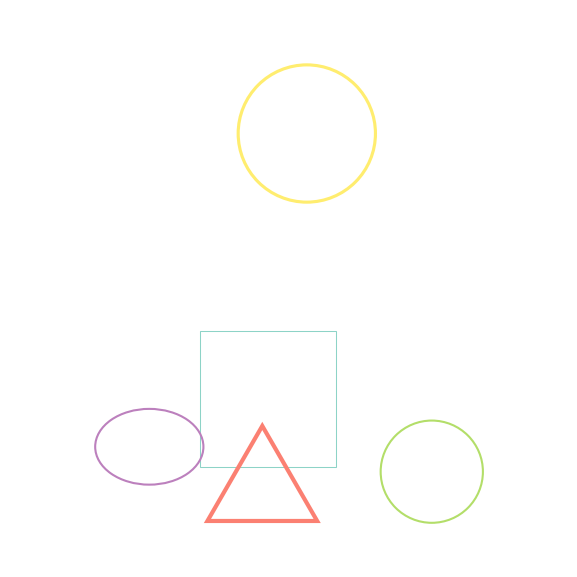[{"shape": "square", "thickness": 0.5, "radius": 0.59, "center": [0.464, 0.308]}, {"shape": "triangle", "thickness": 2, "radius": 0.55, "center": [0.454, 0.152]}, {"shape": "circle", "thickness": 1, "radius": 0.44, "center": [0.748, 0.182]}, {"shape": "oval", "thickness": 1, "radius": 0.47, "center": [0.259, 0.226]}, {"shape": "circle", "thickness": 1.5, "radius": 0.59, "center": [0.531, 0.768]}]